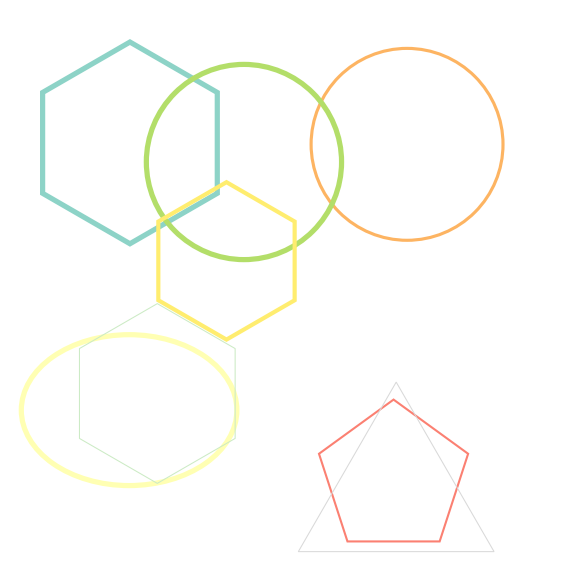[{"shape": "hexagon", "thickness": 2.5, "radius": 0.87, "center": [0.225, 0.752]}, {"shape": "oval", "thickness": 2.5, "radius": 0.93, "center": [0.224, 0.289]}, {"shape": "pentagon", "thickness": 1, "radius": 0.68, "center": [0.681, 0.171]}, {"shape": "circle", "thickness": 1.5, "radius": 0.83, "center": [0.705, 0.749]}, {"shape": "circle", "thickness": 2.5, "radius": 0.85, "center": [0.422, 0.719]}, {"shape": "triangle", "thickness": 0.5, "radius": 0.98, "center": [0.686, 0.142]}, {"shape": "hexagon", "thickness": 0.5, "radius": 0.78, "center": [0.272, 0.318]}, {"shape": "hexagon", "thickness": 2, "radius": 0.68, "center": [0.392, 0.547]}]